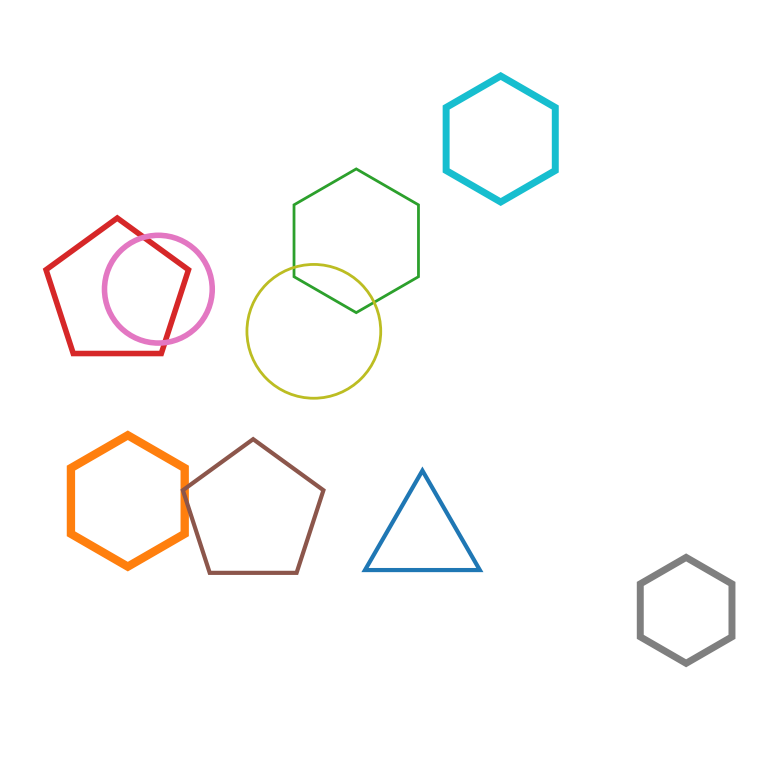[{"shape": "triangle", "thickness": 1.5, "radius": 0.43, "center": [0.549, 0.303]}, {"shape": "hexagon", "thickness": 3, "radius": 0.43, "center": [0.166, 0.349]}, {"shape": "hexagon", "thickness": 1, "radius": 0.47, "center": [0.463, 0.687]}, {"shape": "pentagon", "thickness": 2, "radius": 0.49, "center": [0.152, 0.62]}, {"shape": "pentagon", "thickness": 1.5, "radius": 0.48, "center": [0.329, 0.334]}, {"shape": "circle", "thickness": 2, "radius": 0.35, "center": [0.206, 0.624]}, {"shape": "hexagon", "thickness": 2.5, "radius": 0.34, "center": [0.891, 0.207]}, {"shape": "circle", "thickness": 1, "radius": 0.43, "center": [0.408, 0.57]}, {"shape": "hexagon", "thickness": 2.5, "radius": 0.41, "center": [0.65, 0.819]}]